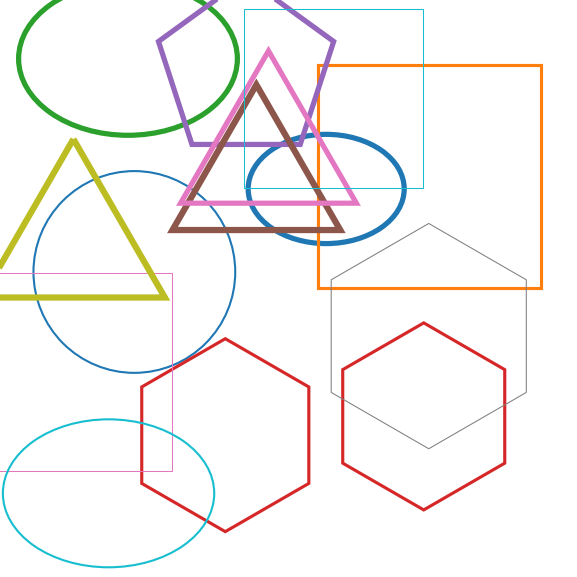[{"shape": "oval", "thickness": 2.5, "radius": 0.68, "center": [0.565, 0.672]}, {"shape": "circle", "thickness": 1, "radius": 0.87, "center": [0.233, 0.528]}, {"shape": "square", "thickness": 1.5, "radius": 0.97, "center": [0.744, 0.694]}, {"shape": "oval", "thickness": 2.5, "radius": 0.95, "center": [0.222, 0.897]}, {"shape": "hexagon", "thickness": 1.5, "radius": 0.84, "center": [0.39, 0.246]}, {"shape": "hexagon", "thickness": 1.5, "radius": 0.81, "center": [0.734, 0.278]}, {"shape": "pentagon", "thickness": 2.5, "radius": 0.8, "center": [0.426, 0.878]}, {"shape": "triangle", "thickness": 3, "radius": 0.84, "center": [0.444, 0.685]}, {"shape": "square", "thickness": 0.5, "radius": 0.86, "center": [0.126, 0.355]}, {"shape": "triangle", "thickness": 2.5, "radius": 0.88, "center": [0.465, 0.735]}, {"shape": "hexagon", "thickness": 0.5, "radius": 0.98, "center": [0.742, 0.417]}, {"shape": "triangle", "thickness": 3, "radius": 0.91, "center": [0.127, 0.575]}, {"shape": "square", "thickness": 0.5, "radius": 0.78, "center": [0.578, 0.829]}, {"shape": "oval", "thickness": 1, "radius": 0.91, "center": [0.188, 0.145]}]